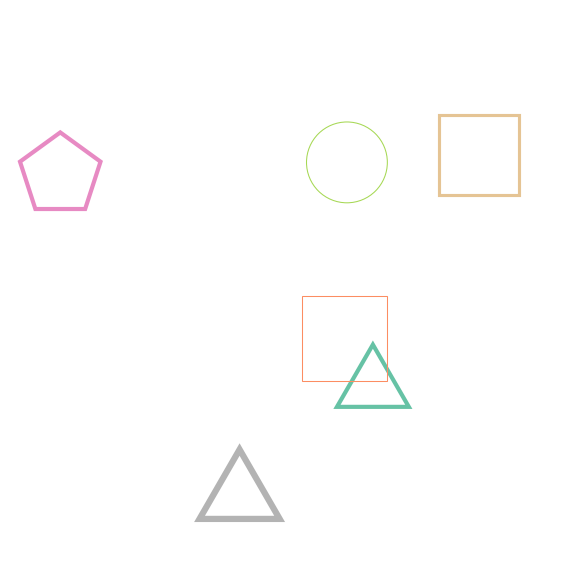[{"shape": "triangle", "thickness": 2, "radius": 0.36, "center": [0.646, 0.331]}, {"shape": "square", "thickness": 0.5, "radius": 0.37, "center": [0.597, 0.413]}, {"shape": "pentagon", "thickness": 2, "radius": 0.37, "center": [0.104, 0.697]}, {"shape": "circle", "thickness": 0.5, "radius": 0.35, "center": [0.601, 0.718]}, {"shape": "square", "thickness": 1.5, "radius": 0.35, "center": [0.829, 0.731]}, {"shape": "triangle", "thickness": 3, "radius": 0.4, "center": [0.415, 0.141]}]